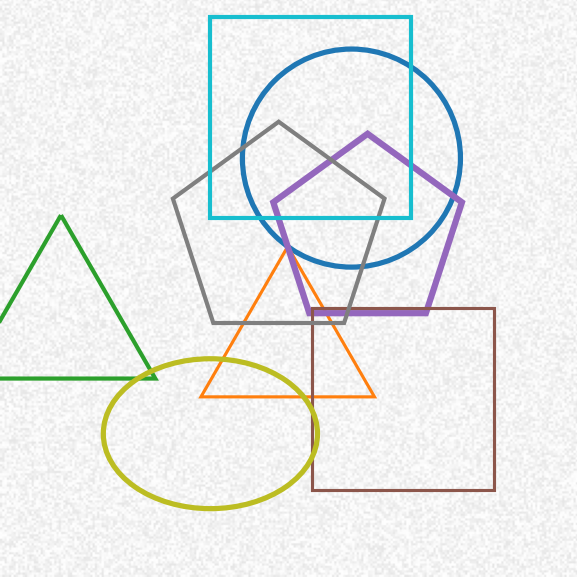[{"shape": "circle", "thickness": 2.5, "radius": 0.94, "center": [0.609, 0.725]}, {"shape": "triangle", "thickness": 1.5, "radius": 0.87, "center": [0.498, 0.399]}, {"shape": "triangle", "thickness": 2, "radius": 0.94, "center": [0.106, 0.438]}, {"shape": "pentagon", "thickness": 3, "radius": 0.86, "center": [0.637, 0.596]}, {"shape": "square", "thickness": 1.5, "radius": 0.79, "center": [0.699, 0.308]}, {"shape": "pentagon", "thickness": 2, "radius": 0.96, "center": [0.483, 0.596]}, {"shape": "oval", "thickness": 2.5, "radius": 0.93, "center": [0.364, 0.248]}, {"shape": "square", "thickness": 2, "radius": 0.87, "center": [0.538, 0.796]}]